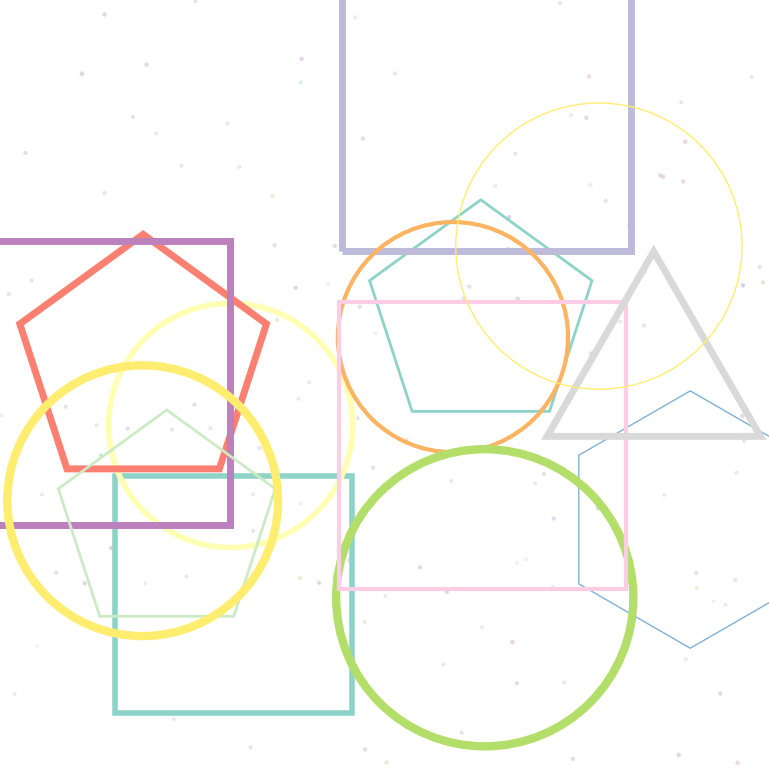[{"shape": "square", "thickness": 2, "radius": 0.77, "center": [0.303, 0.228]}, {"shape": "pentagon", "thickness": 1, "radius": 0.76, "center": [0.624, 0.589]}, {"shape": "circle", "thickness": 2, "radius": 0.79, "center": [0.3, 0.448]}, {"shape": "square", "thickness": 2.5, "radius": 0.94, "center": [0.632, 0.862]}, {"shape": "pentagon", "thickness": 2.5, "radius": 0.84, "center": [0.186, 0.527]}, {"shape": "hexagon", "thickness": 0.5, "radius": 0.84, "center": [0.896, 0.325]}, {"shape": "circle", "thickness": 1.5, "radius": 0.75, "center": [0.588, 0.562]}, {"shape": "circle", "thickness": 3, "radius": 0.96, "center": [0.63, 0.224]}, {"shape": "square", "thickness": 1.5, "radius": 0.93, "center": [0.627, 0.422]}, {"shape": "triangle", "thickness": 2.5, "radius": 0.8, "center": [0.849, 0.513]}, {"shape": "square", "thickness": 2.5, "radius": 0.92, "center": [0.113, 0.503]}, {"shape": "pentagon", "thickness": 1, "radius": 0.74, "center": [0.217, 0.319]}, {"shape": "circle", "thickness": 3, "radius": 0.88, "center": [0.185, 0.35]}, {"shape": "circle", "thickness": 0.5, "radius": 0.93, "center": [0.778, 0.68]}]